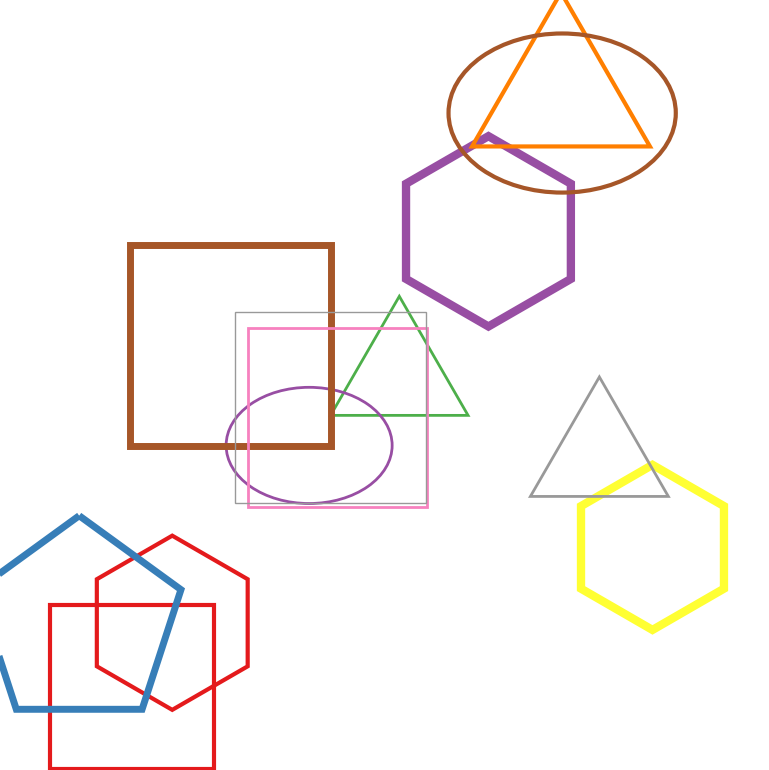[{"shape": "square", "thickness": 1.5, "radius": 0.53, "center": [0.172, 0.108]}, {"shape": "hexagon", "thickness": 1.5, "radius": 0.57, "center": [0.224, 0.191]}, {"shape": "pentagon", "thickness": 2.5, "radius": 0.69, "center": [0.103, 0.191]}, {"shape": "triangle", "thickness": 1, "radius": 0.52, "center": [0.519, 0.512]}, {"shape": "oval", "thickness": 1, "radius": 0.54, "center": [0.401, 0.422]}, {"shape": "hexagon", "thickness": 3, "radius": 0.62, "center": [0.634, 0.7]}, {"shape": "triangle", "thickness": 1.5, "radius": 0.67, "center": [0.729, 0.876]}, {"shape": "hexagon", "thickness": 3, "radius": 0.54, "center": [0.847, 0.289]}, {"shape": "oval", "thickness": 1.5, "radius": 0.74, "center": [0.73, 0.853]}, {"shape": "square", "thickness": 2.5, "radius": 0.65, "center": [0.3, 0.551]}, {"shape": "square", "thickness": 1, "radius": 0.58, "center": [0.438, 0.458]}, {"shape": "square", "thickness": 0.5, "radius": 0.62, "center": [0.43, 0.471]}, {"shape": "triangle", "thickness": 1, "radius": 0.52, "center": [0.778, 0.407]}]